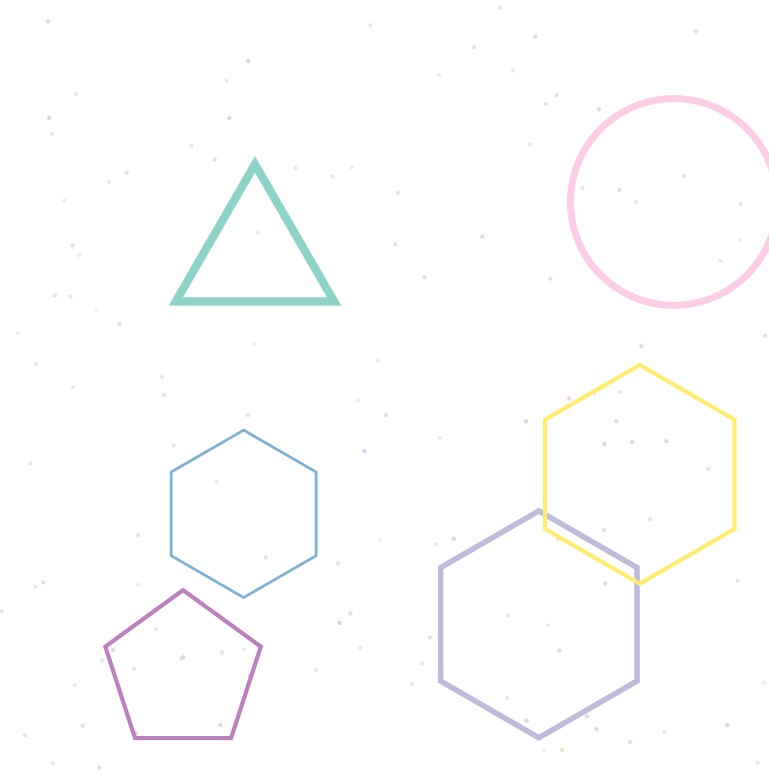[{"shape": "triangle", "thickness": 3, "radius": 0.59, "center": [0.331, 0.668]}, {"shape": "hexagon", "thickness": 2, "radius": 0.74, "center": [0.7, 0.189]}, {"shape": "hexagon", "thickness": 1, "radius": 0.54, "center": [0.316, 0.333]}, {"shape": "circle", "thickness": 2.5, "radius": 0.67, "center": [0.875, 0.738]}, {"shape": "pentagon", "thickness": 1.5, "radius": 0.53, "center": [0.238, 0.127]}, {"shape": "hexagon", "thickness": 1.5, "radius": 0.71, "center": [0.831, 0.384]}]